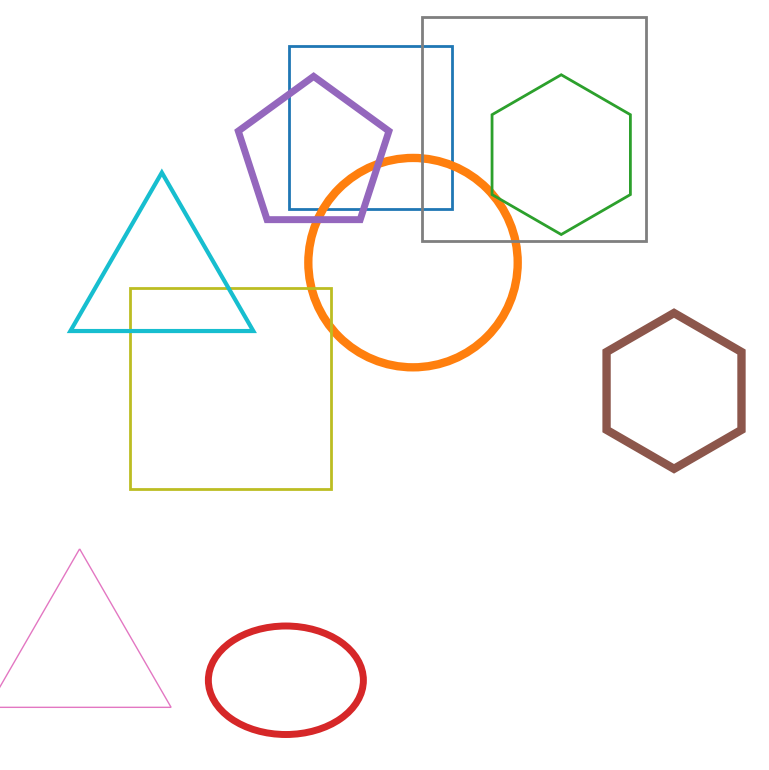[{"shape": "square", "thickness": 1, "radius": 0.53, "center": [0.481, 0.834]}, {"shape": "circle", "thickness": 3, "radius": 0.68, "center": [0.536, 0.659]}, {"shape": "hexagon", "thickness": 1, "radius": 0.52, "center": [0.729, 0.799]}, {"shape": "oval", "thickness": 2.5, "radius": 0.5, "center": [0.371, 0.117]}, {"shape": "pentagon", "thickness": 2.5, "radius": 0.51, "center": [0.407, 0.798]}, {"shape": "hexagon", "thickness": 3, "radius": 0.51, "center": [0.875, 0.492]}, {"shape": "triangle", "thickness": 0.5, "radius": 0.69, "center": [0.103, 0.15]}, {"shape": "square", "thickness": 1, "radius": 0.73, "center": [0.693, 0.833]}, {"shape": "square", "thickness": 1, "radius": 0.65, "center": [0.299, 0.496]}, {"shape": "triangle", "thickness": 1.5, "radius": 0.69, "center": [0.21, 0.639]}]